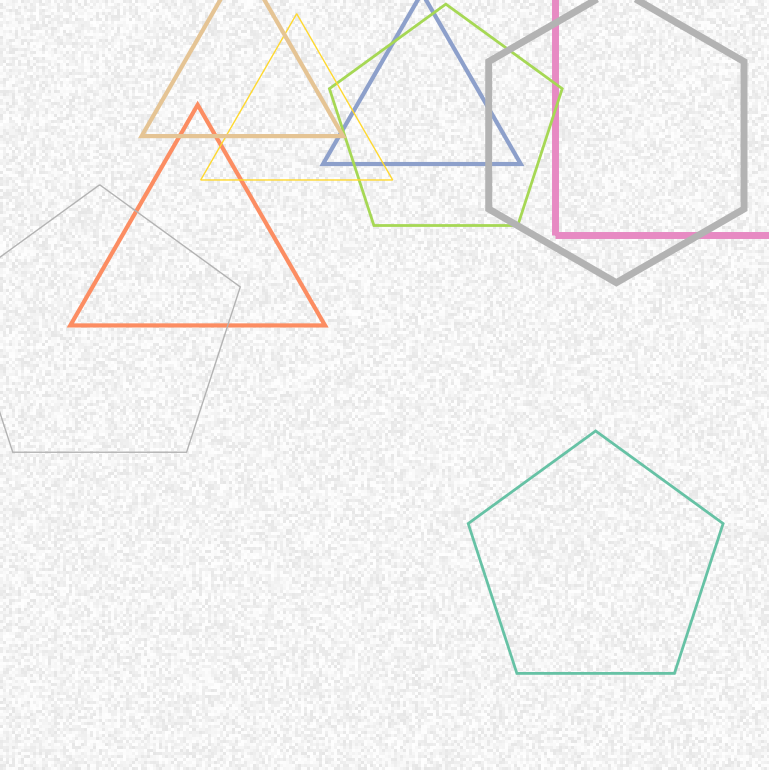[{"shape": "pentagon", "thickness": 1, "radius": 0.87, "center": [0.774, 0.266]}, {"shape": "triangle", "thickness": 1.5, "radius": 0.96, "center": [0.257, 0.673]}, {"shape": "triangle", "thickness": 1.5, "radius": 0.74, "center": [0.548, 0.861]}, {"shape": "square", "thickness": 2.5, "radius": 0.82, "center": [0.884, 0.858]}, {"shape": "pentagon", "thickness": 1, "radius": 0.79, "center": [0.579, 0.836]}, {"shape": "triangle", "thickness": 0.5, "radius": 0.72, "center": [0.385, 0.838]}, {"shape": "triangle", "thickness": 1.5, "radius": 0.75, "center": [0.315, 0.899]}, {"shape": "pentagon", "thickness": 0.5, "radius": 0.96, "center": [0.129, 0.568]}, {"shape": "hexagon", "thickness": 2.5, "radius": 0.96, "center": [0.8, 0.824]}]